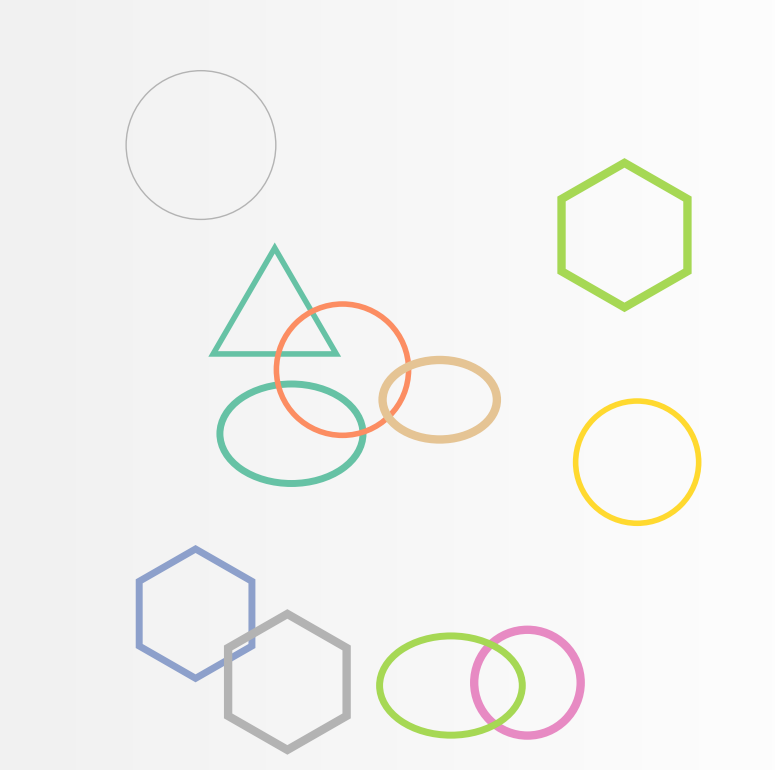[{"shape": "triangle", "thickness": 2, "radius": 0.46, "center": [0.354, 0.586]}, {"shape": "oval", "thickness": 2.5, "radius": 0.46, "center": [0.376, 0.437]}, {"shape": "circle", "thickness": 2, "radius": 0.43, "center": [0.442, 0.52]}, {"shape": "hexagon", "thickness": 2.5, "radius": 0.42, "center": [0.252, 0.203]}, {"shape": "circle", "thickness": 3, "radius": 0.34, "center": [0.681, 0.113]}, {"shape": "oval", "thickness": 2.5, "radius": 0.46, "center": [0.582, 0.11]}, {"shape": "hexagon", "thickness": 3, "radius": 0.47, "center": [0.806, 0.695]}, {"shape": "circle", "thickness": 2, "radius": 0.4, "center": [0.822, 0.4]}, {"shape": "oval", "thickness": 3, "radius": 0.37, "center": [0.567, 0.481]}, {"shape": "hexagon", "thickness": 3, "radius": 0.44, "center": [0.371, 0.114]}, {"shape": "circle", "thickness": 0.5, "radius": 0.48, "center": [0.259, 0.812]}]